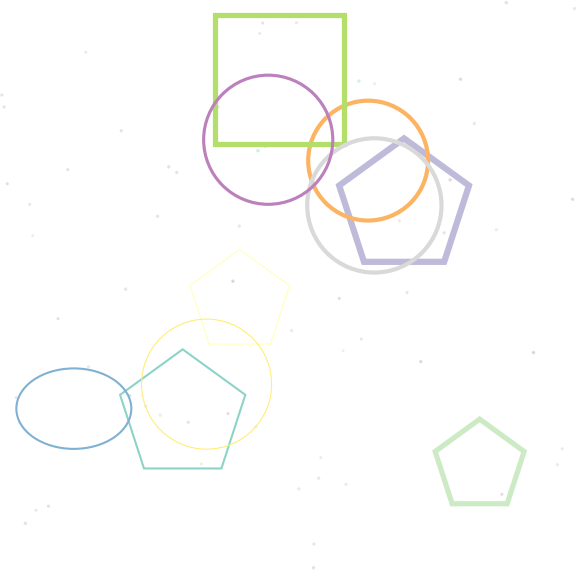[{"shape": "pentagon", "thickness": 1, "radius": 0.57, "center": [0.316, 0.28]}, {"shape": "pentagon", "thickness": 0.5, "radius": 0.45, "center": [0.415, 0.477]}, {"shape": "pentagon", "thickness": 3, "radius": 0.59, "center": [0.7, 0.641]}, {"shape": "oval", "thickness": 1, "radius": 0.5, "center": [0.128, 0.292]}, {"shape": "circle", "thickness": 2, "radius": 0.52, "center": [0.637, 0.721]}, {"shape": "square", "thickness": 2.5, "radius": 0.56, "center": [0.484, 0.862]}, {"shape": "circle", "thickness": 2, "radius": 0.58, "center": [0.648, 0.643]}, {"shape": "circle", "thickness": 1.5, "radius": 0.56, "center": [0.464, 0.757]}, {"shape": "pentagon", "thickness": 2.5, "radius": 0.4, "center": [0.831, 0.192]}, {"shape": "circle", "thickness": 0.5, "radius": 0.56, "center": [0.358, 0.334]}]